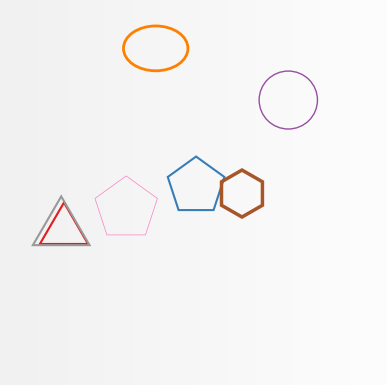[{"shape": "triangle", "thickness": 1.5, "radius": 0.36, "center": [0.165, 0.402]}, {"shape": "pentagon", "thickness": 1.5, "radius": 0.38, "center": [0.506, 0.517]}, {"shape": "circle", "thickness": 1, "radius": 0.38, "center": [0.744, 0.74]}, {"shape": "oval", "thickness": 2, "radius": 0.42, "center": [0.402, 0.874]}, {"shape": "hexagon", "thickness": 2.5, "radius": 0.3, "center": [0.624, 0.497]}, {"shape": "pentagon", "thickness": 0.5, "radius": 0.42, "center": [0.326, 0.458]}, {"shape": "triangle", "thickness": 1.5, "radius": 0.42, "center": [0.158, 0.405]}]